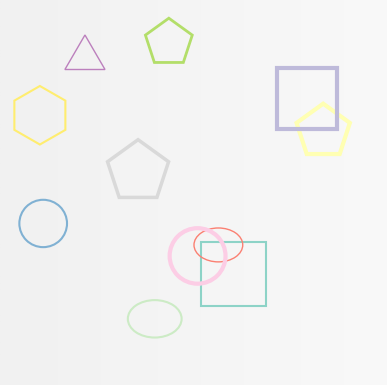[{"shape": "square", "thickness": 1.5, "radius": 0.42, "center": [0.602, 0.289]}, {"shape": "pentagon", "thickness": 3, "radius": 0.36, "center": [0.834, 0.658]}, {"shape": "square", "thickness": 3, "radius": 0.39, "center": [0.792, 0.744]}, {"shape": "oval", "thickness": 1, "radius": 0.31, "center": [0.564, 0.364]}, {"shape": "circle", "thickness": 1.5, "radius": 0.31, "center": [0.111, 0.42]}, {"shape": "pentagon", "thickness": 2, "radius": 0.32, "center": [0.436, 0.889]}, {"shape": "circle", "thickness": 3, "radius": 0.36, "center": [0.51, 0.335]}, {"shape": "pentagon", "thickness": 2.5, "radius": 0.41, "center": [0.356, 0.554]}, {"shape": "triangle", "thickness": 1, "radius": 0.3, "center": [0.219, 0.849]}, {"shape": "oval", "thickness": 1.5, "radius": 0.35, "center": [0.399, 0.172]}, {"shape": "hexagon", "thickness": 1.5, "radius": 0.38, "center": [0.103, 0.701]}]